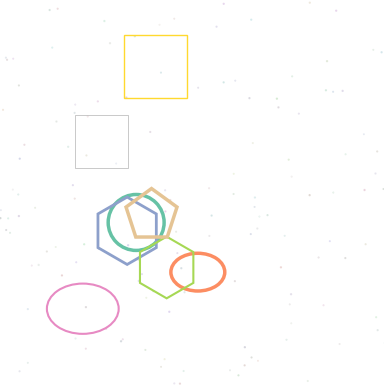[{"shape": "circle", "thickness": 2.5, "radius": 0.36, "center": [0.354, 0.422]}, {"shape": "oval", "thickness": 2.5, "radius": 0.35, "center": [0.514, 0.293]}, {"shape": "hexagon", "thickness": 2, "radius": 0.44, "center": [0.33, 0.401]}, {"shape": "oval", "thickness": 1.5, "radius": 0.47, "center": [0.215, 0.198]}, {"shape": "hexagon", "thickness": 1.5, "radius": 0.4, "center": [0.433, 0.305]}, {"shape": "square", "thickness": 1, "radius": 0.41, "center": [0.405, 0.827]}, {"shape": "pentagon", "thickness": 2.5, "radius": 0.35, "center": [0.394, 0.441]}, {"shape": "square", "thickness": 0.5, "radius": 0.35, "center": [0.263, 0.633]}]